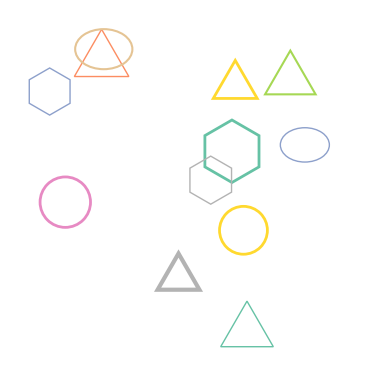[{"shape": "triangle", "thickness": 1, "radius": 0.39, "center": [0.642, 0.139]}, {"shape": "hexagon", "thickness": 2, "radius": 0.41, "center": [0.602, 0.607]}, {"shape": "triangle", "thickness": 1, "radius": 0.41, "center": [0.264, 0.842]}, {"shape": "oval", "thickness": 1, "radius": 0.32, "center": [0.792, 0.624]}, {"shape": "hexagon", "thickness": 1, "radius": 0.31, "center": [0.129, 0.762]}, {"shape": "circle", "thickness": 2, "radius": 0.33, "center": [0.17, 0.475]}, {"shape": "triangle", "thickness": 1.5, "radius": 0.38, "center": [0.754, 0.793]}, {"shape": "circle", "thickness": 2, "radius": 0.31, "center": [0.632, 0.402]}, {"shape": "triangle", "thickness": 2, "radius": 0.33, "center": [0.611, 0.777]}, {"shape": "oval", "thickness": 1.5, "radius": 0.37, "center": [0.27, 0.872]}, {"shape": "hexagon", "thickness": 1, "radius": 0.31, "center": [0.547, 0.532]}, {"shape": "triangle", "thickness": 3, "radius": 0.31, "center": [0.464, 0.279]}]